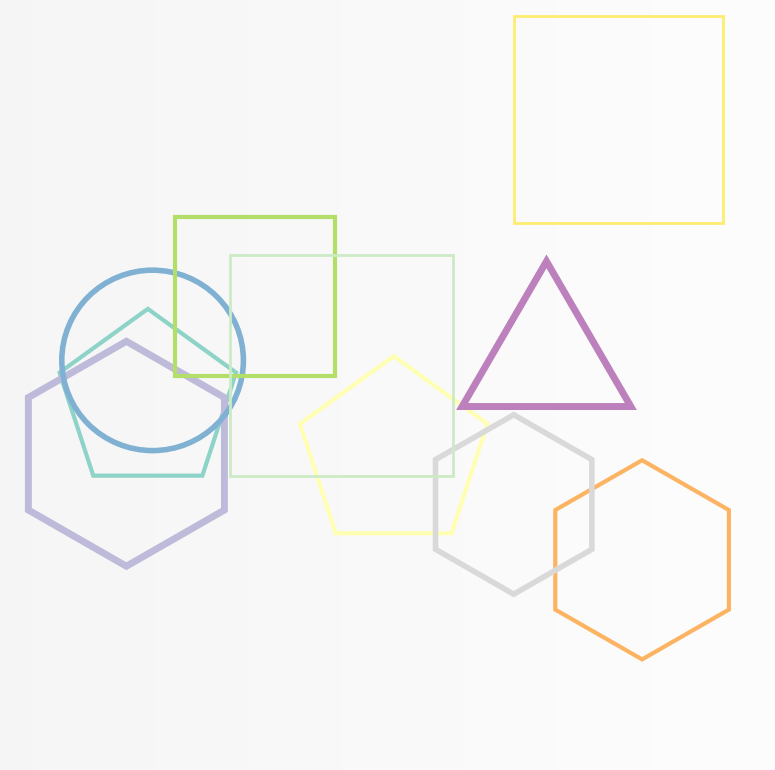[{"shape": "pentagon", "thickness": 1.5, "radius": 0.6, "center": [0.191, 0.479]}, {"shape": "pentagon", "thickness": 1.5, "radius": 0.64, "center": [0.508, 0.41]}, {"shape": "hexagon", "thickness": 2.5, "radius": 0.73, "center": [0.163, 0.411]}, {"shape": "circle", "thickness": 2, "radius": 0.59, "center": [0.197, 0.532]}, {"shape": "hexagon", "thickness": 1.5, "radius": 0.65, "center": [0.828, 0.273]}, {"shape": "square", "thickness": 1.5, "radius": 0.52, "center": [0.329, 0.615]}, {"shape": "hexagon", "thickness": 2, "radius": 0.58, "center": [0.663, 0.345]}, {"shape": "triangle", "thickness": 2.5, "radius": 0.63, "center": [0.705, 0.535]}, {"shape": "square", "thickness": 1, "radius": 0.72, "center": [0.44, 0.526]}, {"shape": "square", "thickness": 1, "radius": 0.67, "center": [0.798, 0.845]}]